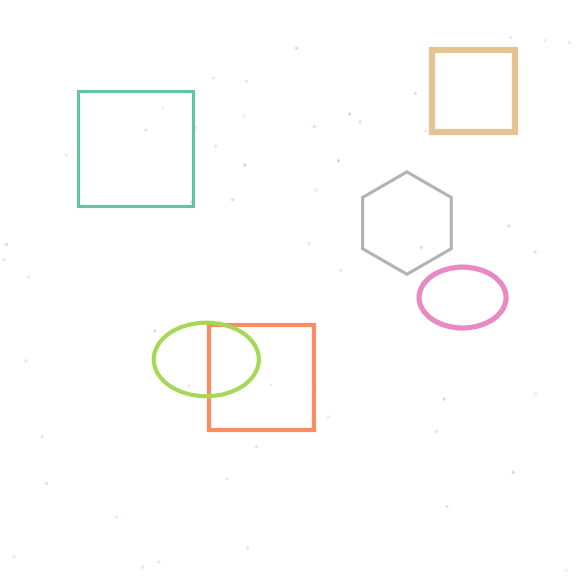[{"shape": "square", "thickness": 1.5, "radius": 0.5, "center": [0.234, 0.742]}, {"shape": "square", "thickness": 2, "radius": 0.46, "center": [0.453, 0.345]}, {"shape": "oval", "thickness": 2.5, "radius": 0.38, "center": [0.801, 0.484]}, {"shape": "oval", "thickness": 2, "radius": 0.46, "center": [0.357, 0.377]}, {"shape": "square", "thickness": 3, "radius": 0.36, "center": [0.82, 0.842]}, {"shape": "hexagon", "thickness": 1.5, "radius": 0.44, "center": [0.705, 0.613]}]